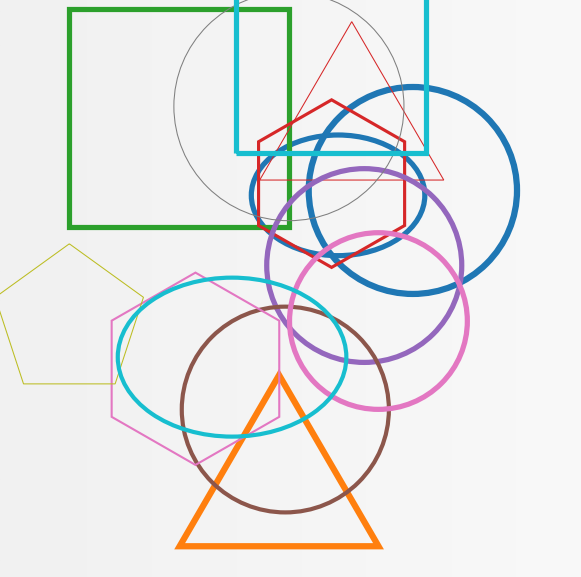[{"shape": "oval", "thickness": 2.5, "radius": 0.75, "center": [0.582, 0.661]}, {"shape": "circle", "thickness": 3, "radius": 0.9, "center": [0.71, 0.669]}, {"shape": "triangle", "thickness": 3, "radius": 0.99, "center": [0.48, 0.152]}, {"shape": "square", "thickness": 2.5, "radius": 0.95, "center": [0.307, 0.795]}, {"shape": "hexagon", "thickness": 1.5, "radius": 0.73, "center": [0.57, 0.681]}, {"shape": "triangle", "thickness": 0.5, "radius": 0.91, "center": [0.605, 0.779]}, {"shape": "circle", "thickness": 2.5, "radius": 0.84, "center": [0.627, 0.539]}, {"shape": "circle", "thickness": 2, "radius": 0.89, "center": [0.491, 0.29]}, {"shape": "hexagon", "thickness": 1, "radius": 0.83, "center": [0.336, 0.361]}, {"shape": "circle", "thickness": 2.5, "radius": 0.76, "center": [0.651, 0.443]}, {"shape": "circle", "thickness": 0.5, "radius": 0.99, "center": [0.497, 0.815]}, {"shape": "pentagon", "thickness": 0.5, "radius": 0.67, "center": [0.119, 0.443]}, {"shape": "square", "thickness": 2.5, "radius": 0.82, "center": [0.569, 0.898]}, {"shape": "oval", "thickness": 2, "radius": 0.98, "center": [0.399, 0.381]}]